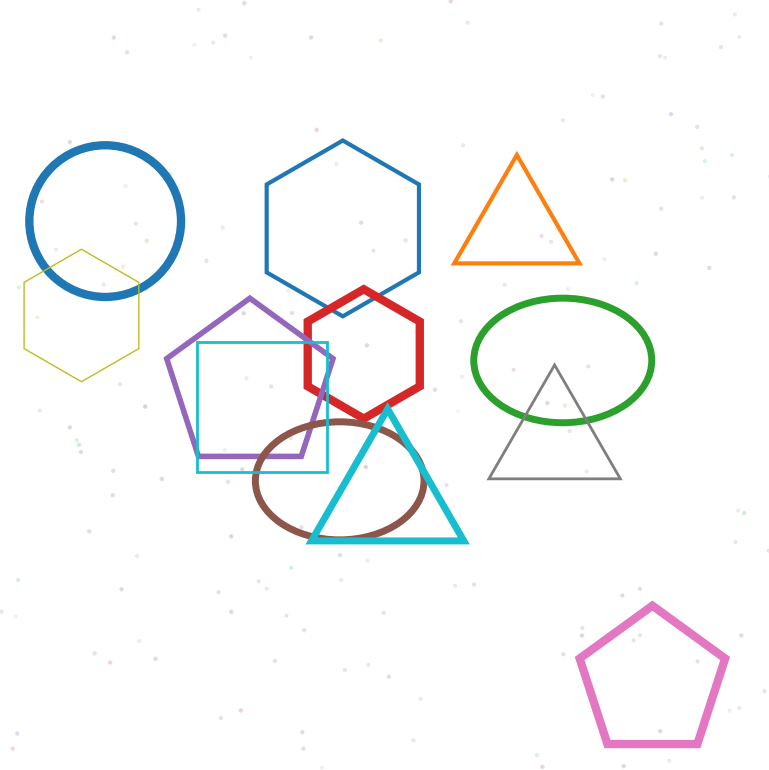[{"shape": "hexagon", "thickness": 1.5, "radius": 0.57, "center": [0.445, 0.703]}, {"shape": "circle", "thickness": 3, "radius": 0.49, "center": [0.137, 0.713]}, {"shape": "triangle", "thickness": 1.5, "radius": 0.47, "center": [0.671, 0.705]}, {"shape": "oval", "thickness": 2.5, "radius": 0.58, "center": [0.731, 0.532]}, {"shape": "hexagon", "thickness": 3, "radius": 0.42, "center": [0.472, 0.54]}, {"shape": "pentagon", "thickness": 2, "radius": 0.57, "center": [0.324, 0.499]}, {"shape": "oval", "thickness": 2.5, "radius": 0.55, "center": [0.441, 0.376]}, {"shape": "pentagon", "thickness": 3, "radius": 0.5, "center": [0.847, 0.114]}, {"shape": "triangle", "thickness": 1, "radius": 0.49, "center": [0.72, 0.427]}, {"shape": "hexagon", "thickness": 0.5, "radius": 0.43, "center": [0.106, 0.59]}, {"shape": "square", "thickness": 1, "radius": 0.42, "center": [0.341, 0.471]}, {"shape": "triangle", "thickness": 2.5, "radius": 0.57, "center": [0.503, 0.355]}]